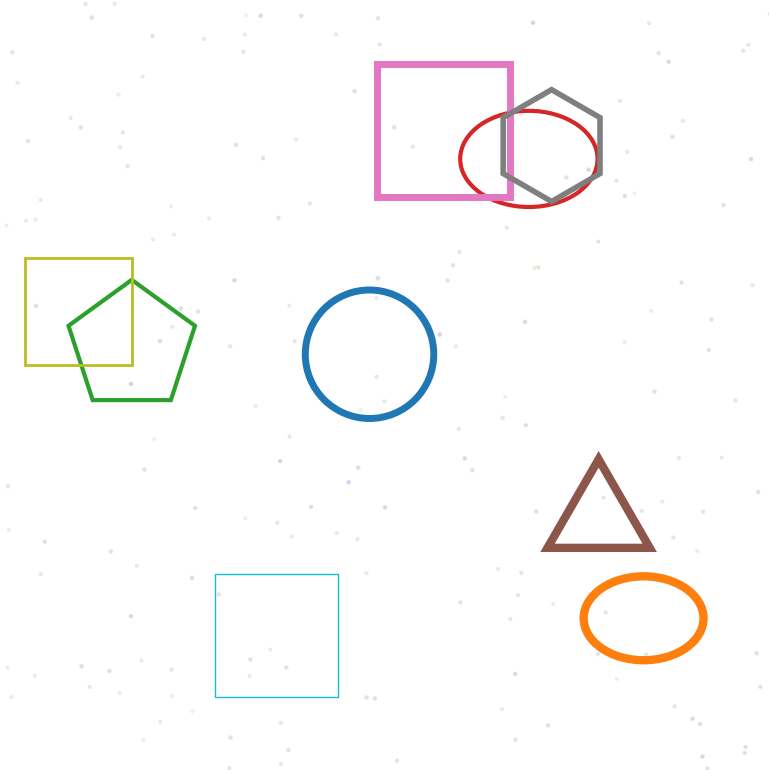[{"shape": "circle", "thickness": 2.5, "radius": 0.42, "center": [0.48, 0.54]}, {"shape": "oval", "thickness": 3, "radius": 0.39, "center": [0.836, 0.197]}, {"shape": "pentagon", "thickness": 1.5, "radius": 0.43, "center": [0.171, 0.55]}, {"shape": "oval", "thickness": 1.5, "radius": 0.45, "center": [0.687, 0.794]}, {"shape": "triangle", "thickness": 3, "radius": 0.38, "center": [0.777, 0.327]}, {"shape": "square", "thickness": 2.5, "radius": 0.43, "center": [0.576, 0.831]}, {"shape": "hexagon", "thickness": 2, "radius": 0.36, "center": [0.716, 0.811]}, {"shape": "square", "thickness": 1, "radius": 0.35, "center": [0.102, 0.596]}, {"shape": "square", "thickness": 0.5, "radius": 0.4, "center": [0.359, 0.174]}]